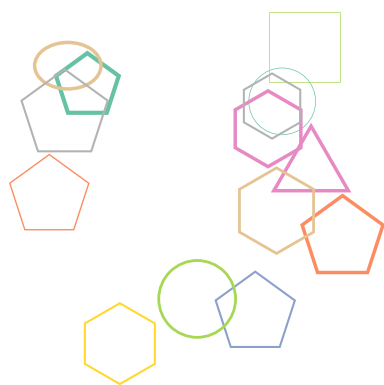[{"shape": "circle", "thickness": 0.5, "radius": 0.43, "center": [0.733, 0.737]}, {"shape": "pentagon", "thickness": 3, "radius": 0.43, "center": [0.227, 0.776]}, {"shape": "pentagon", "thickness": 1, "radius": 0.54, "center": [0.128, 0.491]}, {"shape": "pentagon", "thickness": 2.5, "radius": 0.55, "center": [0.89, 0.381]}, {"shape": "pentagon", "thickness": 1.5, "radius": 0.54, "center": [0.663, 0.186]}, {"shape": "hexagon", "thickness": 2.5, "radius": 0.49, "center": [0.696, 0.666]}, {"shape": "triangle", "thickness": 2.5, "radius": 0.56, "center": [0.808, 0.561]}, {"shape": "circle", "thickness": 2, "radius": 0.5, "center": [0.512, 0.224]}, {"shape": "square", "thickness": 0.5, "radius": 0.46, "center": [0.79, 0.878]}, {"shape": "hexagon", "thickness": 1.5, "radius": 0.52, "center": [0.311, 0.107]}, {"shape": "hexagon", "thickness": 2, "radius": 0.56, "center": [0.718, 0.453]}, {"shape": "oval", "thickness": 2.5, "radius": 0.43, "center": [0.176, 0.829]}, {"shape": "pentagon", "thickness": 1.5, "radius": 0.59, "center": [0.168, 0.702]}, {"shape": "hexagon", "thickness": 1.5, "radius": 0.42, "center": [0.707, 0.725]}]